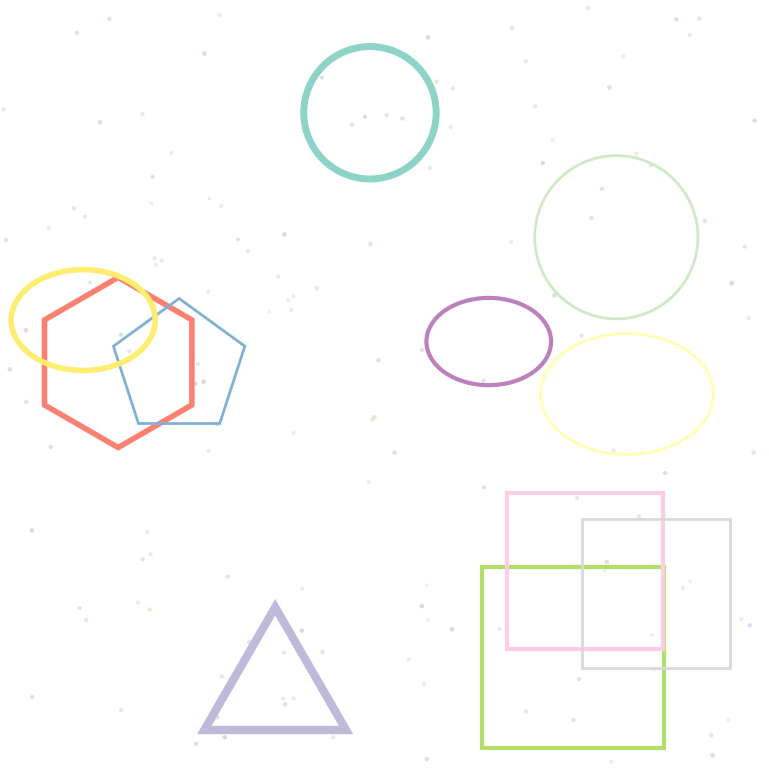[{"shape": "circle", "thickness": 2.5, "radius": 0.43, "center": [0.48, 0.854]}, {"shape": "oval", "thickness": 1, "radius": 0.56, "center": [0.814, 0.488]}, {"shape": "triangle", "thickness": 3, "radius": 0.53, "center": [0.357, 0.105]}, {"shape": "hexagon", "thickness": 2, "radius": 0.55, "center": [0.154, 0.529]}, {"shape": "pentagon", "thickness": 1, "radius": 0.45, "center": [0.233, 0.523]}, {"shape": "square", "thickness": 1.5, "radius": 0.59, "center": [0.744, 0.146]}, {"shape": "square", "thickness": 1.5, "radius": 0.51, "center": [0.76, 0.258]}, {"shape": "square", "thickness": 1, "radius": 0.48, "center": [0.852, 0.229]}, {"shape": "oval", "thickness": 1.5, "radius": 0.4, "center": [0.635, 0.556]}, {"shape": "circle", "thickness": 1, "radius": 0.53, "center": [0.8, 0.692]}, {"shape": "oval", "thickness": 2, "radius": 0.47, "center": [0.108, 0.584]}]